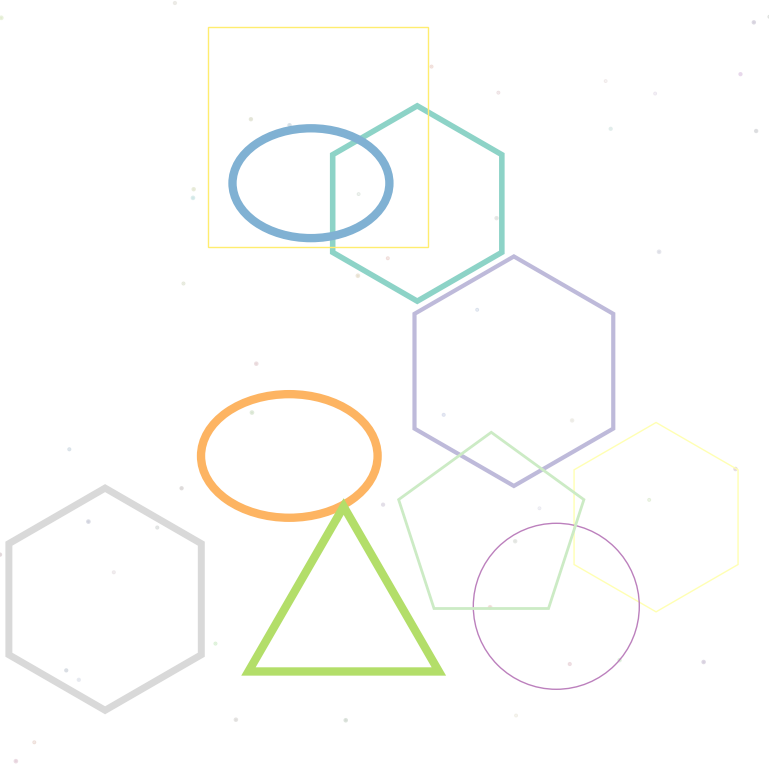[{"shape": "hexagon", "thickness": 2, "radius": 0.63, "center": [0.542, 0.736]}, {"shape": "hexagon", "thickness": 0.5, "radius": 0.61, "center": [0.852, 0.328]}, {"shape": "hexagon", "thickness": 1.5, "radius": 0.75, "center": [0.667, 0.518]}, {"shape": "oval", "thickness": 3, "radius": 0.51, "center": [0.404, 0.762]}, {"shape": "oval", "thickness": 3, "radius": 0.57, "center": [0.376, 0.408]}, {"shape": "triangle", "thickness": 3, "radius": 0.71, "center": [0.446, 0.199]}, {"shape": "hexagon", "thickness": 2.5, "radius": 0.72, "center": [0.136, 0.222]}, {"shape": "circle", "thickness": 0.5, "radius": 0.54, "center": [0.722, 0.213]}, {"shape": "pentagon", "thickness": 1, "radius": 0.63, "center": [0.638, 0.312]}, {"shape": "square", "thickness": 0.5, "radius": 0.71, "center": [0.413, 0.822]}]